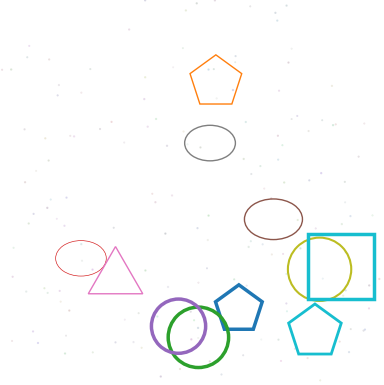[{"shape": "pentagon", "thickness": 2.5, "radius": 0.32, "center": [0.62, 0.196]}, {"shape": "pentagon", "thickness": 1, "radius": 0.35, "center": [0.561, 0.787]}, {"shape": "circle", "thickness": 2.5, "radius": 0.39, "center": [0.515, 0.124]}, {"shape": "oval", "thickness": 0.5, "radius": 0.33, "center": [0.21, 0.329]}, {"shape": "circle", "thickness": 2.5, "radius": 0.35, "center": [0.464, 0.153]}, {"shape": "oval", "thickness": 1, "radius": 0.38, "center": [0.71, 0.43]}, {"shape": "triangle", "thickness": 1, "radius": 0.41, "center": [0.3, 0.278]}, {"shape": "oval", "thickness": 1, "radius": 0.33, "center": [0.546, 0.628]}, {"shape": "circle", "thickness": 1.5, "radius": 0.41, "center": [0.83, 0.301]}, {"shape": "square", "thickness": 2.5, "radius": 0.43, "center": [0.885, 0.308]}, {"shape": "pentagon", "thickness": 2, "radius": 0.36, "center": [0.818, 0.139]}]